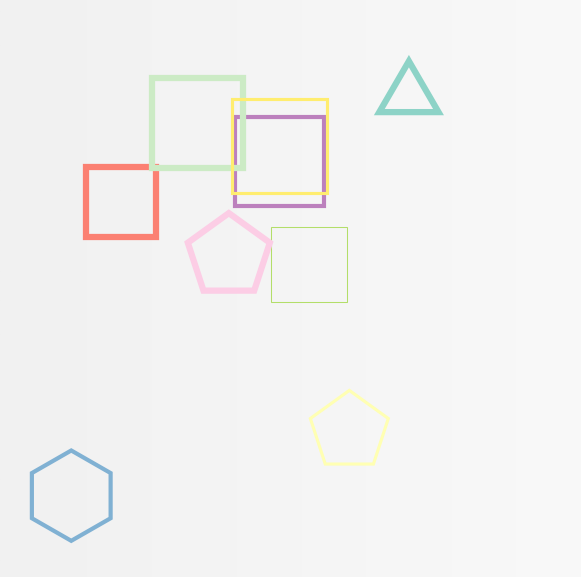[{"shape": "triangle", "thickness": 3, "radius": 0.29, "center": [0.703, 0.834]}, {"shape": "pentagon", "thickness": 1.5, "radius": 0.35, "center": [0.601, 0.253]}, {"shape": "square", "thickness": 3, "radius": 0.3, "center": [0.208, 0.649]}, {"shape": "hexagon", "thickness": 2, "radius": 0.39, "center": [0.123, 0.141]}, {"shape": "square", "thickness": 0.5, "radius": 0.33, "center": [0.532, 0.541]}, {"shape": "pentagon", "thickness": 3, "radius": 0.37, "center": [0.394, 0.556]}, {"shape": "square", "thickness": 2, "radius": 0.39, "center": [0.481, 0.719]}, {"shape": "square", "thickness": 3, "radius": 0.39, "center": [0.34, 0.786]}, {"shape": "square", "thickness": 1.5, "radius": 0.41, "center": [0.48, 0.746]}]